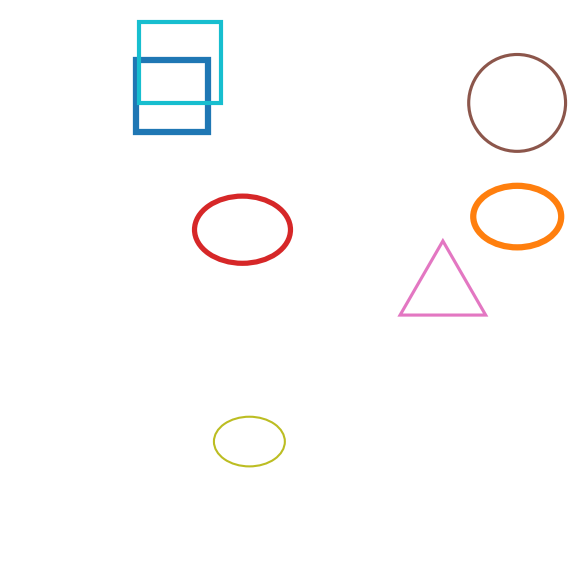[{"shape": "square", "thickness": 3, "radius": 0.31, "center": [0.297, 0.832]}, {"shape": "oval", "thickness": 3, "radius": 0.38, "center": [0.896, 0.624]}, {"shape": "oval", "thickness": 2.5, "radius": 0.42, "center": [0.42, 0.601]}, {"shape": "circle", "thickness": 1.5, "radius": 0.42, "center": [0.895, 0.821]}, {"shape": "triangle", "thickness": 1.5, "radius": 0.43, "center": [0.767, 0.496]}, {"shape": "oval", "thickness": 1, "radius": 0.31, "center": [0.432, 0.235]}, {"shape": "square", "thickness": 2, "radius": 0.35, "center": [0.311, 0.891]}]